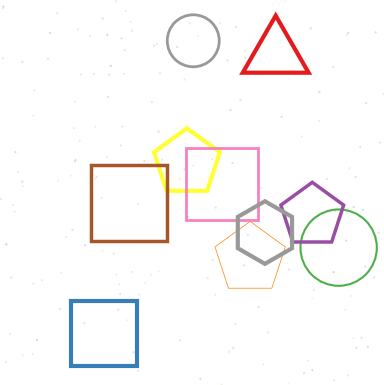[{"shape": "triangle", "thickness": 3, "radius": 0.49, "center": [0.716, 0.861]}, {"shape": "square", "thickness": 3, "radius": 0.42, "center": [0.27, 0.134]}, {"shape": "circle", "thickness": 1.5, "radius": 0.5, "center": [0.88, 0.357]}, {"shape": "pentagon", "thickness": 2.5, "radius": 0.43, "center": [0.811, 0.441]}, {"shape": "pentagon", "thickness": 0.5, "radius": 0.48, "center": [0.65, 0.329]}, {"shape": "pentagon", "thickness": 3, "radius": 0.45, "center": [0.486, 0.577]}, {"shape": "square", "thickness": 2.5, "radius": 0.5, "center": [0.335, 0.473]}, {"shape": "square", "thickness": 2, "radius": 0.47, "center": [0.576, 0.522]}, {"shape": "hexagon", "thickness": 3, "radius": 0.41, "center": [0.688, 0.396]}, {"shape": "circle", "thickness": 2, "radius": 0.34, "center": [0.502, 0.894]}]